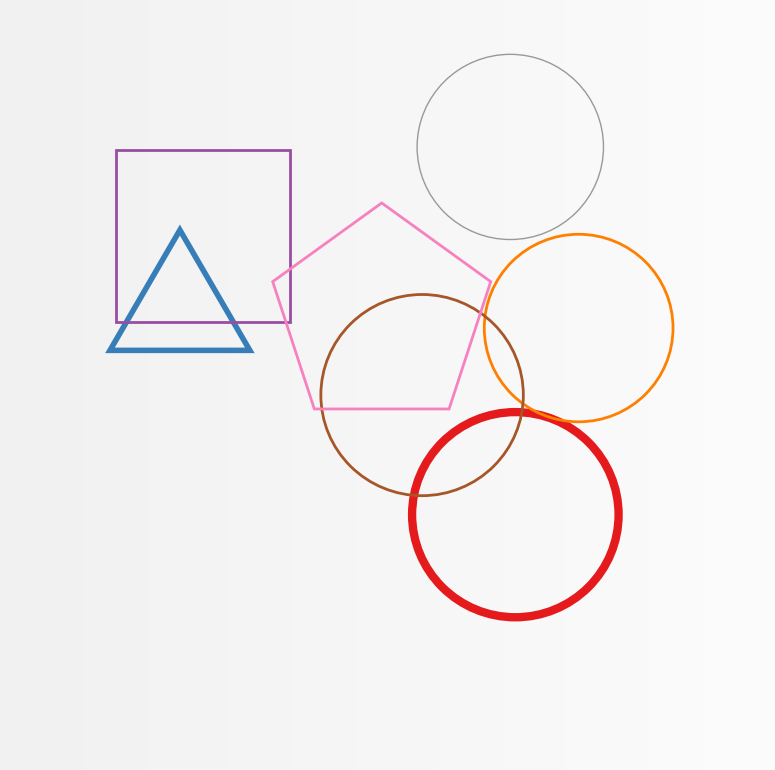[{"shape": "circle", "thickness": 3, "radius": 0.67, "center": [0.665, 0.332]}, {"shape": "triangle", "thickness": 2, "radius": 0.52, "center": [0.232, 0.597]}, {"shape": "square", "thickness": 1, "radius": 0.56, "center": [0.262, 0.693]}, {"shape": "circle", "thickness": 1, "radius": 0.61, "center": [0.747, 0.574]}, {"shape": "circle", "thickness": 1, "radius": 0.65, "center": [0.545, 0.487]}, {"shape": "pentagon", "thickness": 1, "radius": 0.74, "center": [0.493, 0.589]}, {"shape": "circle", "thickness": 0.5, "radius": 0.6, "center": [0.658, 0.809]}]